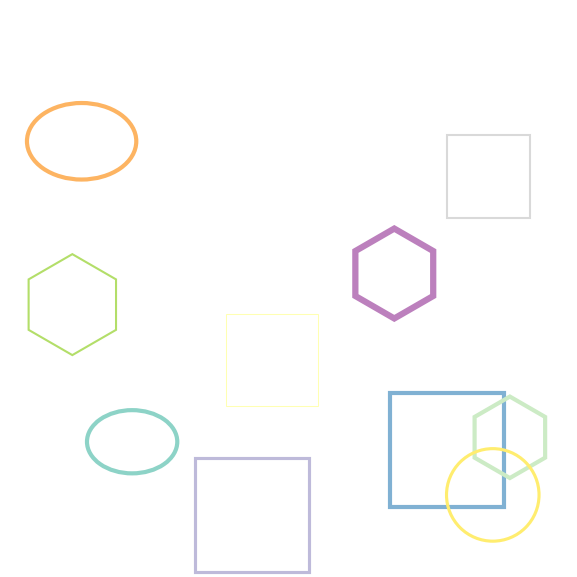[{"shape": "oval", "thickness": 2, "radius": 0.39, "center": [0.229, 0.234]}, {"shape": "square", "thickness": 0.5, "radius": 0.4, "center": [0.471, 0.375]}, {"shape": "square", "thickness": 1.5, "radius": 0.49, "center": [0.436, 0.107]}, {"shape": "square", "thickness": 2, "radius": 0.49, "center": [0.773, 0.219]}, {"shape": "oval", "thickness": 2, "radius": 0.47, "center": [0.141, 0.755]}, {"shape": "hexagon", "thickness": 1, "radius": 0.44, "center": [0.125, 0.472]}, {"shape": "square", "thickness": 1, "radius": 0.36, "center": [0.846, 0.693]}, {"shape": "hexagon", "thickness": 3, "radius": 0.39, "center": [0.683, 0.526]}, {"shape": "hexagon", "thickness": 2, "radius": 0.35, "center": [0.883, 0.242]}, {"shape": "circle", "thickness": 1.5, "radius": 0.4, "center": [0.853, 0.142]}]